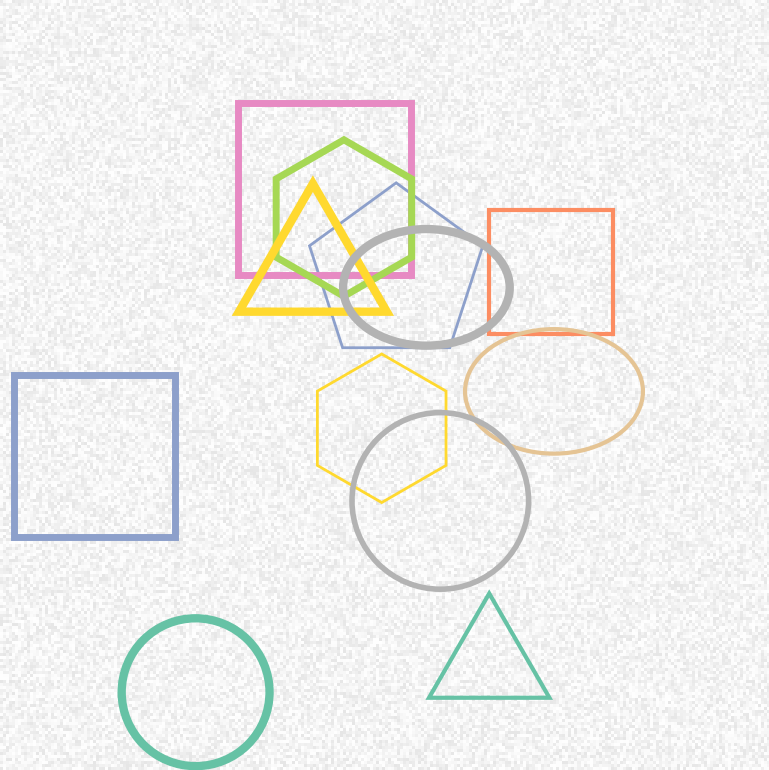[{"shape": "triangle", "thickness": 1.5, "radius": 0.45, "center": [0.635, 0.139]}, {"shape": "circle", "thickness": 3, "radius": 0.48, "center": [0.254, 0.101]}, {"shape": "square", "thickness": 1.5, "radius": 0.4, "center": [0.715, 0.646]}, {"shape": "pentagon", "thickness": 1, "radius": 0.59, "center": [0.515, 0.644]}, {"shape": "square", "thickness": 2.5, "radius": 0.53, "center": [0.123, 0.408]}, {"shape": "square", "thickness": 2.5, "radius": 0.56, "center": [0.421, 0.754]}, {"shape": "hexagon", "thickness": 2.5, "radius": 0.51, "center": [0.447, 0.717]}, {"shape": "triangle", "thickness": 3, "radius": 0.55, "center": [0.406, 0.651]}, {"shape": "hexagon", "thickness": 1, "radius": 0.48, "center": [0.496, 0.444]}, {"shape": "oval", "thickness": 1.5, "radius": 0.58, "center": [0.719, 0.492]}, {"shape": "circle", "thickness": 2, "radius": 0.57, "center": [0.572, 0.349]}, {"shape": "oval", "thickness": 3, "radius": 0.54, "center": [0.554, 0.627]}]